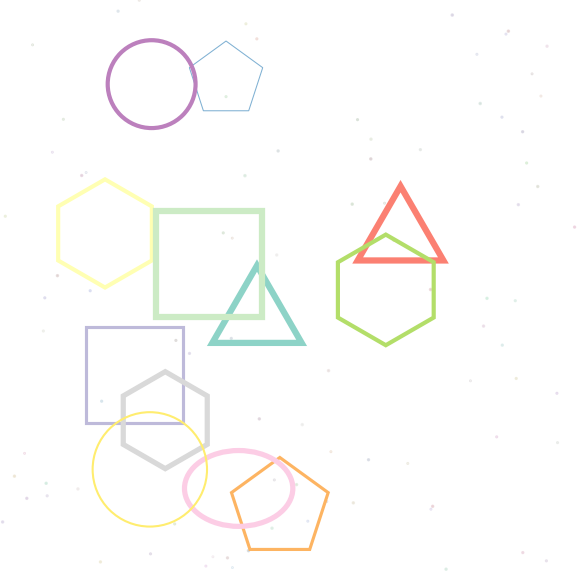[{"shape": "triangle", "thickness": 3, "radius": 0.45, "center": [0.445, 0.45]}, {"shape": "hexagon", "thickness": 2, "radius": 0.47, "center": [0.182, 0.595]}, {"shape": "square", "thickness": 1.5, "radius": 0.42, "center": [0.233, 0.35]}, {"shape": "triangle", "thickness": 3, "radius": 0.43, "center": [0.694, 0.591]}, {"shape": "pentagon", "thickness": 0.5, "radius": 0.33, "center": [0.391, 0.861]}, {"shape": "pentagon", "thickness": 1.5, "radius": 0.44, "center": [0.485, 0.119]}, {"shape": "hexagon", "thickness": 2, "radius": 0.48, "center": [0.668, 0.497]}, {"shape": "oval", "thickness": 2.5, "radius": 0.47, "center": [0.413, 0.153]}, {"shape": "hexagon", "thickness": 2.5, "radius": 0.42, "center": [0.286, 0.272]}, {"shape": "circle", "thickness": 2, "radius": 0.38, "center": [0.263, 0.853]}, {"shape": "square", "thickness": 3, "radius": 0.46, "center": [0.362, 0.542]}, {"shape": "circle", "thickness": 1, "radius": 0.5, "center": [0.259, 0.186]}]